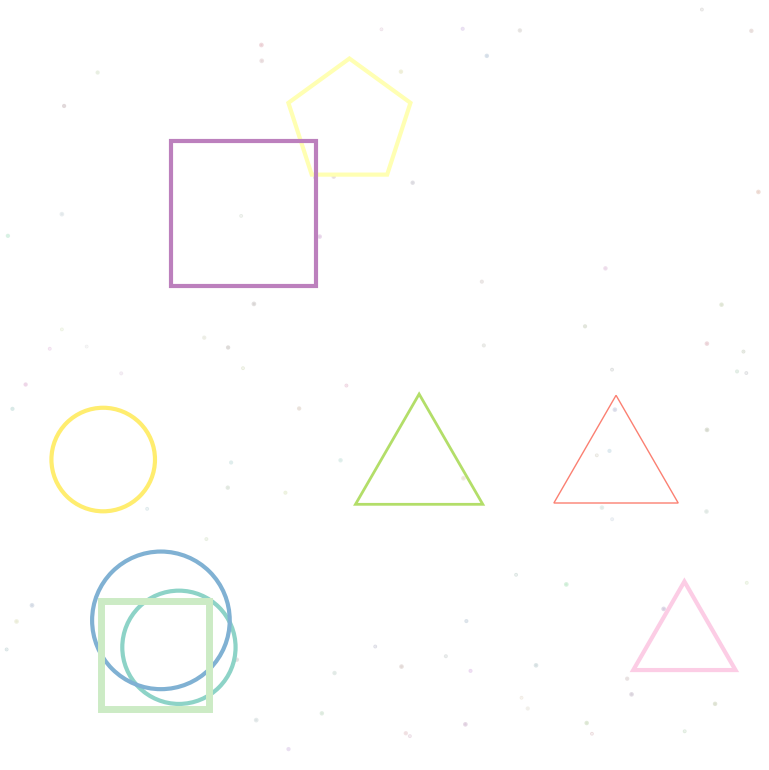[{"shape": "circle", "thickness": 1.5, "radius": 0.37, "center": [0.232, 0.159]}, {"shape": "pentagon", "thickness": 1.5, "radius": 0.42, "center": [0.454, 0.841]}, {"shape": "triangle", "thickness": 0.5, "radius": 0.47, "center": [0.8, 0.393]}, {"shape": "circle", "thickness": 1.5, "radius": 0.45, "center": [0.209, 0.194]}, {"shape": "triangle", "thickness": 1, "radius": 0.48, "center": [0.544, 0.393]}, {"shape": "triangle", "thickness": 1.5, "radius": 0.38, "center": [0.889, 0.168]}, {"shape": "square", "thickness": 1.5, "radius": 0.47, "center": [0.317, 0.723]}, {"shape": "square", "thickness": 2.5, "radius": 0.35, "center": [0.201, 0.149]}, {"shape": "circle", "thickness": 1.5, "radius": 0.34, "center": [0.134, 0.403]}]